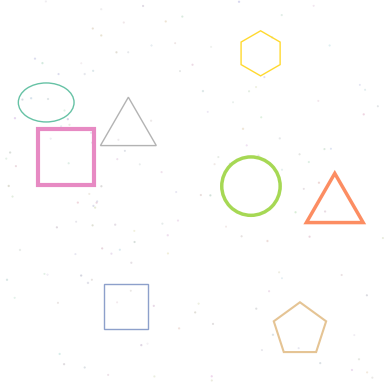[{"shape": "oval", "thickness": 1, "radius": 0.36, "center": [0.12, 0.734]}, {"shape": "triangle", "thickness": 2.5, "radius": 0.43, "center": [0.87, 0.464]}, {"shape": "square", "thickness": 1, "radius": 0.29, "center": [0.327, 0.204]}, {"shape": "square", "thickness": 3, "radius": 0.36, "center": [0.171, 0.593]}, {"shape": "circle", "thickness": 2.5, "radius": 0.38, "center": [0.652, 0.517]}, {"shape": "hexagon", "thickness": 1, "radius": 0.29, "center": [0.677, 0.861]}, {"shape": "pentagon", "thickness": 1.5, "radius": 0.36, "center": [0.779, 0.143]}, {"shape": "triangle", "thickness": 1, "radius": 0.42, "center": [0.333, 0.664]}]